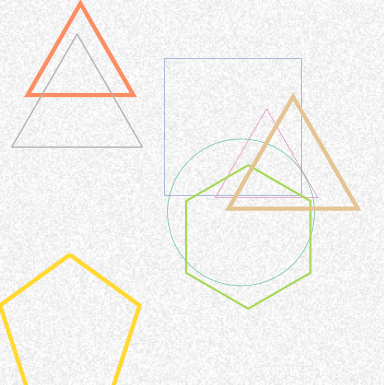[{"shape": "circle", "thickness": 0.5, "radius": 0.95, "center": [0.626, 0.448]}, {"shape": "triangle", "thickness": 3, "radius": 0.79, "center": [0.209, 0.832]}, {"shape": "square", "thickness": 0.5, "radius": 0.89, "center": [0.603, 0.671]}, {"shape": "triangle", "thickness": 0.5, "radius": 0.77, "center": [0.692, 0.564]}, {"shape": "hexagon", "thickness": 1.5, "radius": 0.93, "center": [0.645, 0.385]}, {"shape": "pentagon", "thickness": 3, "radius": 0.95, "center": [0.181, 0.148]}, {"shape": "triangle", "thickness": 3, "radius": 0.97, "center": [0.761, 0.555]}, {"shape": "triangle", "thickness": 1, "radius": 0.98, "center": [0.2, 0.716]}]